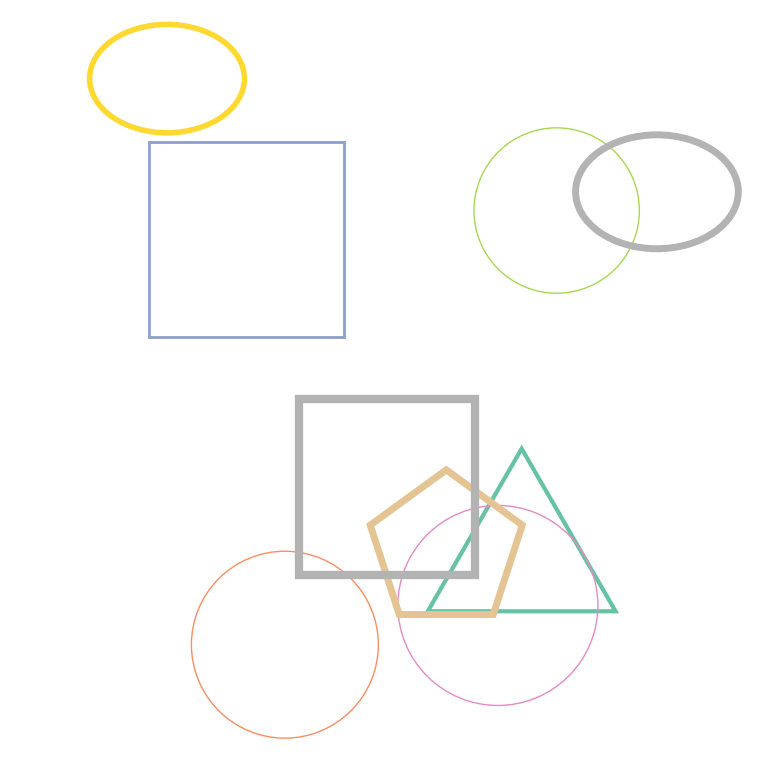[{"shape": "triangle", "thickness": 1.5, "radius": 0.7, "center": [0.677, 0.277]}, {"shape": "circle", "thickness": 0.5, "radius": 0.61, "center": [0.37, 0.163]}, {"shape": "square", "thickness": 1, "radius": 0.63, "center": [0.32, 0.689]}, {"shape": "circle", "thickness": 0.5, "radius": 0.65, "center": [0.647, 0.214]}, {"shape": "circle", "thickness": 0.5, "radius": 0.54, "center": [0.723, 0.727]}, {"shape": "oval", "thickness": 2, "radius": 0.5, "center": [0.217, 0.898]}, {"shape": "pentagon", "thickness": 2.5, "radius": 0.52, "center": [0.58, 0.286]}, {"shape": "square", "thickness": 3, "radius": 0.57, "center": [0.503, 0.367]}, {"shape": "oval", "thickness": 2.5, "radius": 0.53, "center": [0.853, 0.751]}]